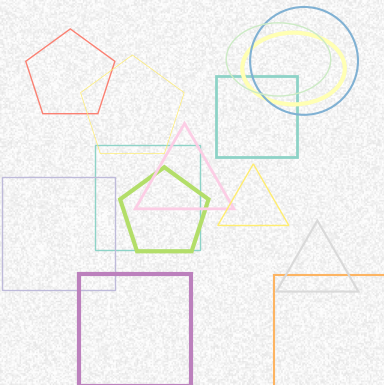[{"shape": "square", "thickness": 1, "radius": 0.68, "center": [0.382, 0.488]}, {"shape": "square", "thickness": 2, "radius": 0.53, "center": [0.667, 0.698]}, {"shape": "oval", "thickness": 3, "radius": 0.67, "center": [0.762, 0.822]}, {"shape": "square", "thickness": 1, "radius": 0.73, "center": [0.152, 0.393]}, {"shape": "pentagon", "thickness": 1, "radius": 0.61, "center": [0.183, 0.803]}, {"shape": "circle", "thickness": 1.5, "radius": 0.7, "center": [0.79, 0.842]}, {"shape": "square", "thickness": 1.5, "radius": 0.74, "center": [0.86, 0.138]}, {"shape": "pentagon", "thickness": 3, "radius": 0.6, "center": [0.427, 0.445]}, {"shape": "triangle", "thickness": 2, "radius": 0.74, "center": [0.479, 0.532]}, {"shape": "triangle", "thickness": 1.5, "radius": 0.61, "center": [0.824, 0.304]}, {"shape": "square", "thickness": 3, "radius": 0.73, "center": [0.35, 0.144]}, {"shape": "oval", "thickness": 1, "radius": 0.68, "center": [0.723, 0.846]}, {"shape": "triangle", "thickness": 1, "radius": 0.53, "center": [0.658, 0.468]}, {"shape": "pentagon", "thickness": 0.5, "radius": 0.71, "center": [0.344, 0.716]}]